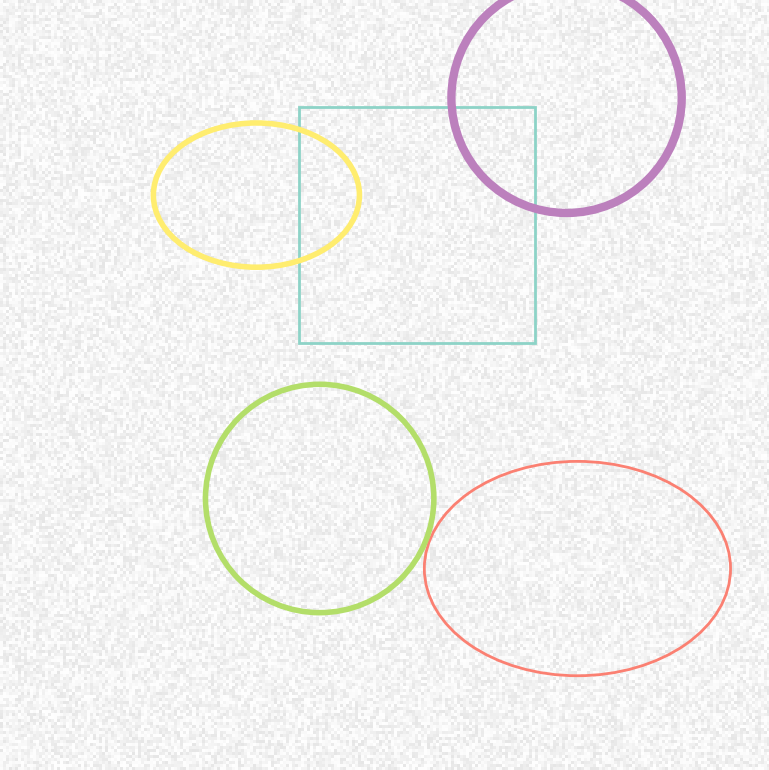[{"shape": "square", "thickness": 1, "radius": 0.77, "center": [0.542, 0.707]}, {"shape": "oval", "thickness": 1, "radius": 0.99, "center": [0.75, 0.262]}, {"shape": "circle", "thickness": 2, "radius": 0.74, "center": [0.415, 0.353]}, {"shape": "circle", "thickness": 3, "radius": 0.75, "center": [0.736, 0.873]}, {"shape": "oval", "thickness": 2, "radius": 0.67, "center": [0.333, 0.747]}]